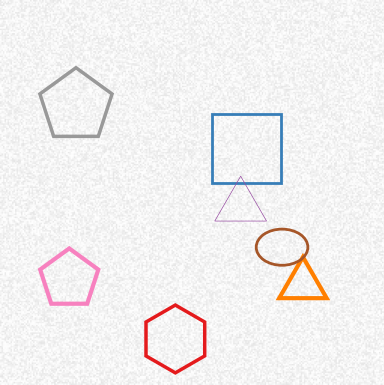[{"shape": "hexagon", "thickness": 2.5, "radius": 0.44, "center": [0.455, 0.12]}, {"shape": "square", "thickness": 2, "radius": 0.45, "center": [0.64, 0.613]}, {"shape": "triangle", "thickness": 0.5, "radius": 0.39, "center": [0.625, 0.465]}, {"shape": "triangle", "thickness": 3, "radius": 0.36, "center": [0.787, 0.261]}, {"shape": "oval", "thickness": 2, "radius": 0.34, "center": [0.733, 0.358]}, {"shape": "pentagon", "thickness": 3, "radius": 0.4, "center": [0.18, 0.275]}, {"shape": "pentagon", "thickness": 2.5, "radius": 0.49, "center": [0.197, 0.726]}]